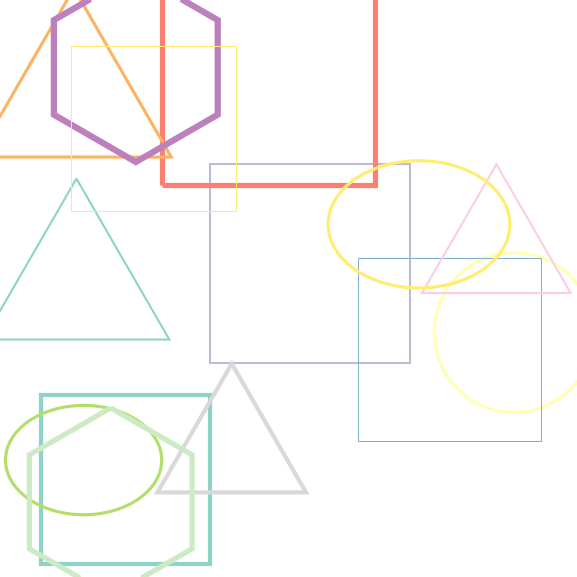[{"shape": "square", "thickness": 2, "radius": 0.73, "center": [0.218, 0.169]}, {"shape": "triangle", "thickness": 1, "radius": 0.93, "center": [0.132, 0.504]}, {"shape": "circle", "thickness": 1.5, "radius": 0.69, "center": [0.89, 0.423]}, {"shape": "square", "thickness": 1, "radius": 0.86, "center": [0.537, 0.543]}, {"shape": "square", "thickness": 2.5, "radius": 0.92, "center": [0.464, 0.863]}, {"shape": "square", "thickness": 0.5, "radius": 0.79, "center": [0.779, 0.394]}, {"shape": "triangle", "thickness": 1.5, "radius": 0.97, "center": [0.128, 0.825]}, {"shape": "oval", "thickness": 1.5, "radius": 0.68, "center": [0.145, 0.202]}, {"shape": "triangle", "thickness": 1, "radius": 0.74, "center": [0.86, 0.566]}, {"shape": "triangle", "thickness": 2, "radius": 0.74, "center": [0.401, 0.221]}, {"shape": "hexagon", "thickness": 3, "radius": 0.82, "center": [0.235, 0.882]}, {"shape": "hexagon", "thickness": 2.5, "radius": 0.81, "center": [0.192, 0.13]}, {"shape": "oval", "thickness": 1.5, "radius": 0.79, "center": [0.726, 0.611]}, {"shape": "square", "thickness": 0.5, "radius": 0.71, "center": [0.266, 0.777]}]